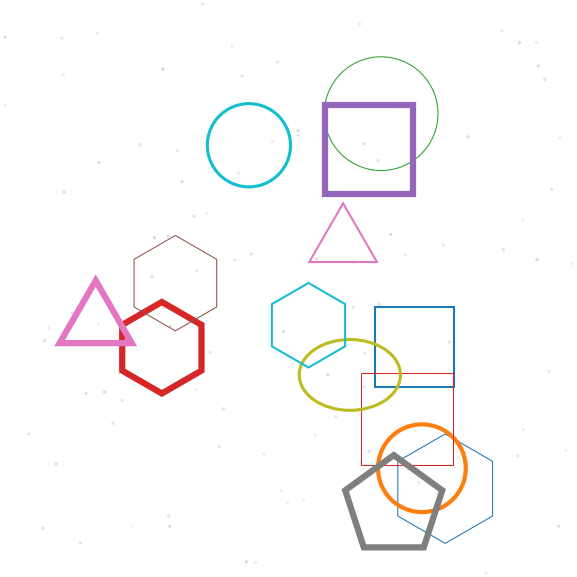[{"shape": "hexagon", "thickness": 0.5, "radius": 0.47, "center": [0.771, 0.153]}, {"shape": "square", "thickness": 1, "radius": 0.34, "center": [0.718, 0.398]}, {"shape": "circle", "thickness": 2, "radius": 0.38, "center": [0.731, 0.188]}, {"shape": "circle", "thickness": 0.5, "radius": 0.49, "center": [0.66, 0.802]}, {"shape": "square", "thickness": 0.5, "radius": 0.4, "center": [0.705, 0.273]}, {"shape": "hexagon", "thickness": 3, "radius": 0.4, "center": [0.28, 0.397]}, {"shape": "square", "thickness": 3, "radius": 0.38, "center": [0.639, 0.741]}, {"shape": "hexagon", "thickness": 0.5, "radius": 0.41, "center": [0.304, 0.509]}, {"shape": "triangle", "thickness": 1, "radius": 0.34, "center": [0.594, 0.579]}, {"shape": "triangle", "thickness": 3, "radius": 0.36, "center": [0.166, 0.441]}, {"shape": "pentagon", "thickness": 3, "radius": 0.44, "center": [0.682, 0.123]}, {"shape": "oval", "thickness": 1.5, "radius": 0.44, "center": [0.606, 0.35]}, {"shape": "circle", "thickness": 1.5, "radius": 0.36, "center": [0.431, 0.748]}, {"shape": "hexagon", "thickness": 1, "radius": 0.37, "center": [0.534, 0.436]}]